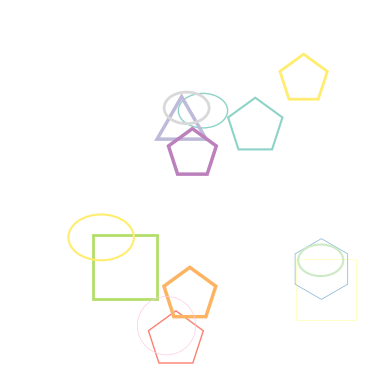[{"shape": "pentagon", "thickness": 1.5, "radius": 0.37, "center": [0.663, 0.672]}, {"shape": "oval", "thickness": 1, "radius": 0.32, "center": [0.527, 0.713]}, {"shape": "square", "thickness": 0.5, "radius": 0.39, "center": [0.846, 0.248]}, {"shape": "triangle", "thickness": 2.5, "radius": 0.37, "center": [0.472, 0.675]}, {"shape": "pentagon", "thickness": 1, "radius": 0.37, "center": [0.457, 0.118]}, {"shape": "hexagon", "thickness": 0.5, "radius": 0.39, "center": [0.835, 0.301]}, {"shape": "pentagon", "thickness": 2.5, "radius": 0.35, "center": [0.493, 0.235]}, {"shape": "square", "thickness": 2, "radius": 0.42, "center": [0.325, 0.306]}, {"shape": "circle", "thickness": 0.5, "radius": 0.38, "center": [0.433, 0.154]}, {"shape": "oval", "thickness": 2, "radius": 0.29, "center": [0.485, 0.72]}, {"shape": "pentagon", "thickness": 2.5, "radius": 0.33, "center": [0.5, 0.601]}, {"shape": "oval", "thickness": 1.5, "radius": 0.29, "center": [0.833, 0.324]}, {"shape": "pentagon", "thickness": 2, "radius": 0.32, "center": [0.789, 0.795]}, {"shape": "oval", "thickness": 1.5, "radius": 0.43, "center": [0.263, 0.383]}]